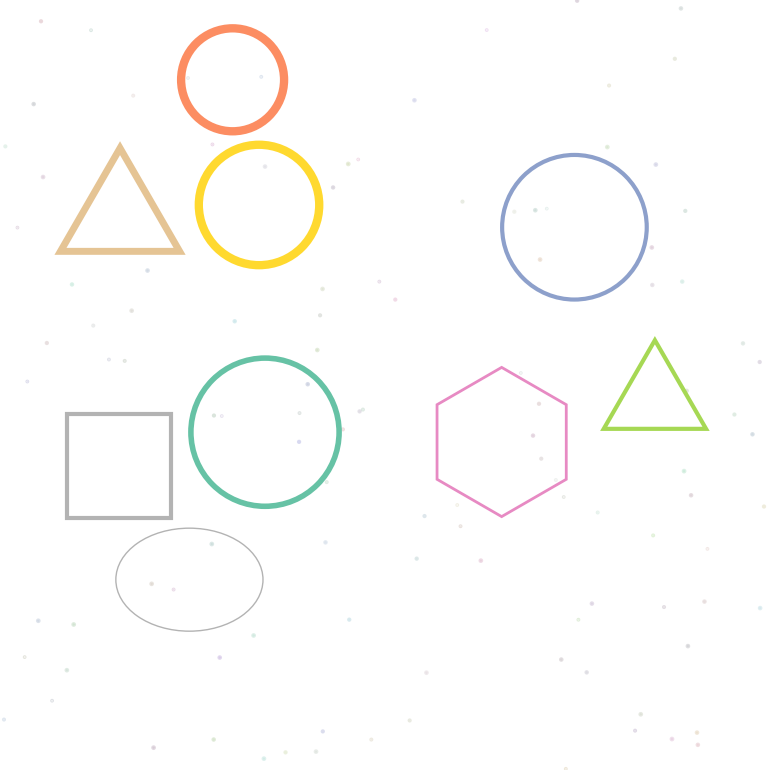[{"shape": "circle", "thickness": 2, "radius": 0.48, "center": [0.344, 0.439]}, {"shape": "circle", "thickness": 3, "radius": 0.33, "center": [0.302, 0.896]}, {"shape": "circle", "thickness": 1.5, "radius": 0.47, "center": [0.746, 0.705]}, {"shape": "hexagon", "thickness": 1, "radius": 0.48, "center": [0.651, 0.426]}, {"shape": "triangle", "thickness": 1.5, "radius": 0.38, "center": [0.851, 0.481]}, {"shape": "circle", "thickness": 3, "radius": 0.39, "center": [0.336, 0.734]}, {"shape": "triangle", "thickness": 2.5, "radius": 0.45, "center": [0.156, 0.718]}, {"shape": "oval", "thickness": 0.5, "radius": 0.48, "center": [0.246, 0.247]}, {"shape": "square", "thickness": 1.5, "radius": 0.34, "center": [0.154, 0.394]}]